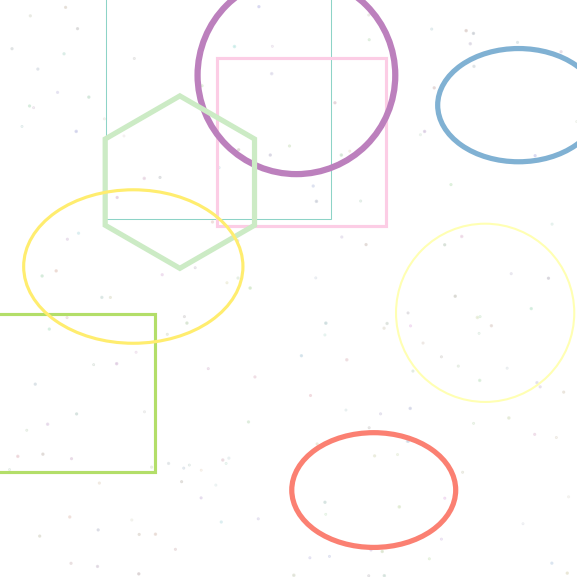[{"shape": "square", "thickness": 0.5, "radius": 0.98, "center": [0.378, 0.814]}, {"shape": "circle", "thickness": 1, "radius": 0.77, "center": [0.84, 0.457]}, {"shape": "oval", "thickness": 2.5, "radius": 0.71, "center": [0.647, 0.151]}, {"shape": "oval", "thickness": 2.5, "radius": 0.7, "center": [0.898, 0.817]}, {"shape": "square", "thickness": 1.5, "radius": 0.68, "center": [0.132, 0.318]}, {"shape": "square", "thickness": 1.5, "radius": 0.73, "center": [0.522, 0.753]}, {"shape": "circle", "thickness": 3, "radius": 0.86, "center": [0.513, 0.869]}, {"shape": "hexagon", "thickness": 2.5, "radius": 0.75, "center": [0.311, 0.684]}, {"shape": "oval", "thickness": 1.5, "radius": 0.95, "center": [0.231, 0.538]}]